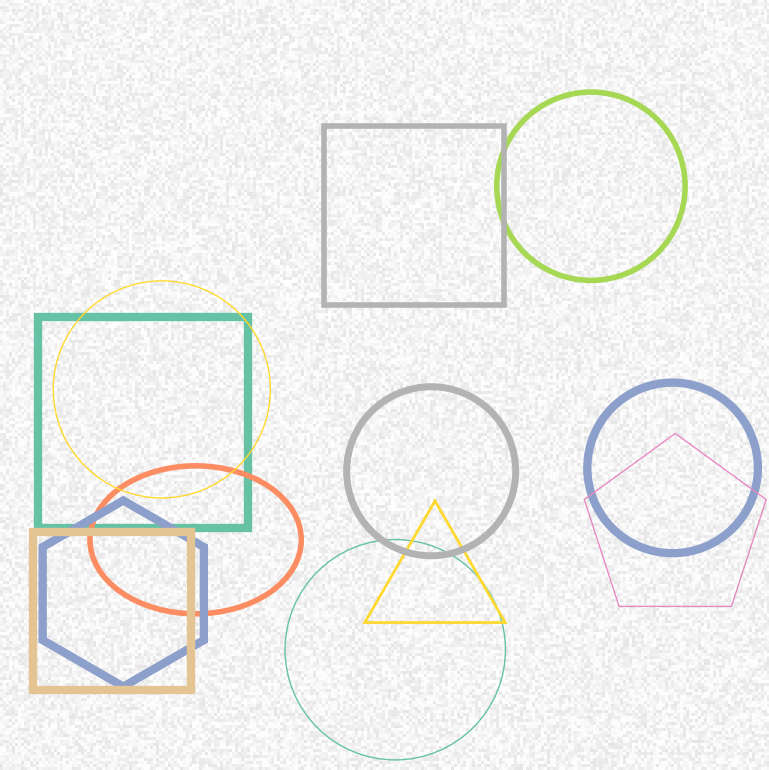[{"shape": "circle", "thickness": 0.5, "radius": 0.72, "center": [0.513, 0.156]}, {"shape": "square", "thickness": 3, "radius": 0.68, "center": [0.186, 0.451]}, {"shape": "oval", "thickness": 2, "radius": 0.69, "center": [0.254, 0.299]}, {"shape": "hexagon", "thickness": 3, "radius": 0.6, "center": [0.16, 0.229]}, {"shape": "circle", "thickness": 3, "radius": 0.55, "center": [0.874, 0.392]}, {"shape": "pentagon", "thickness": 0.5, "radius": 0.62, "center": [0.877, 0.313]}, {"shape": "circle", "thickness": 2, "radius": 0.61, "center": [0.767, 0.758]}, {"shape": "circle", "thickness": 0.5, "radius": 0.7, "center": [0.21, 0.494]}, {"shape": "triangle", "thickness": 1, "radius": 0.53, "center": [0.565, 0.244]}, {"shape": "square", "thickness": 3, "radius": 0.51, "center": [0.145, 0.207]}, {"shape": "square", "thickness": 2, "radius": 0.58, "center": [0.538, 0.72]}, {"shape": "circle", "thickness": 2.5, "radius": 0.55, "center": [0.56, 0.388]}]